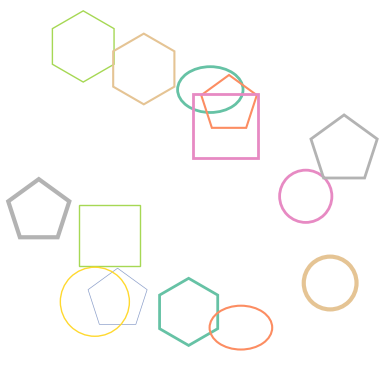[{"shape": "oval", "thickness": 2, "radius": 0.42, "center": [0.546, 0.767]}, {"shape": "hexagon", "thickness": 2, "radius": 0.44, "center": [0.49, 0.19]}, {"shape": "oval", "thickness": 1.5, "radius": 0.41, "center": [0.626, 0.149]}, {"shape": "pentagon", "thickness": 1.5, "radius": 0.38, "center": [0.595, 0.729]}, {"shape": "pentagon", "thickness": 0.5, "radius": 0.4, "center": [0.305, 0.223]}, {"shape": "circle", "thickness": 2, "radius": 0.34, "center": [0.794, 0.49]}, {"shape": "square", "thickness": 2, "radius": 0.42, "center": [0.585, 0.673]}, {"shape": "hexagon", "thickness": 1, "radius": 0.46, "center": [0.216, 0.879]}, {"shape": "square", "thickness": 1, "radius": 0.4, "center": [0.284, 0.388]}, {"shape": "circle", "thickness": 1, "radius": 0.45, "center": [0.246, 0.216]}, {"shape": "hexagon", "thickness": 1.5, "radius": 0.46, "center": [0.374, 0.821]}, {"shape": "circle", "thickness": 3, "radius": 0.34, "center": [0.858, 0.265]}, {"shape": "pentagon", "thickness": 3, "radius": 0.42, "center": [0.101, 0.451]}, {"shape": "pentagon", "thickness": 2, "radius": 0.45, "center": [0.894, 0.611]}]